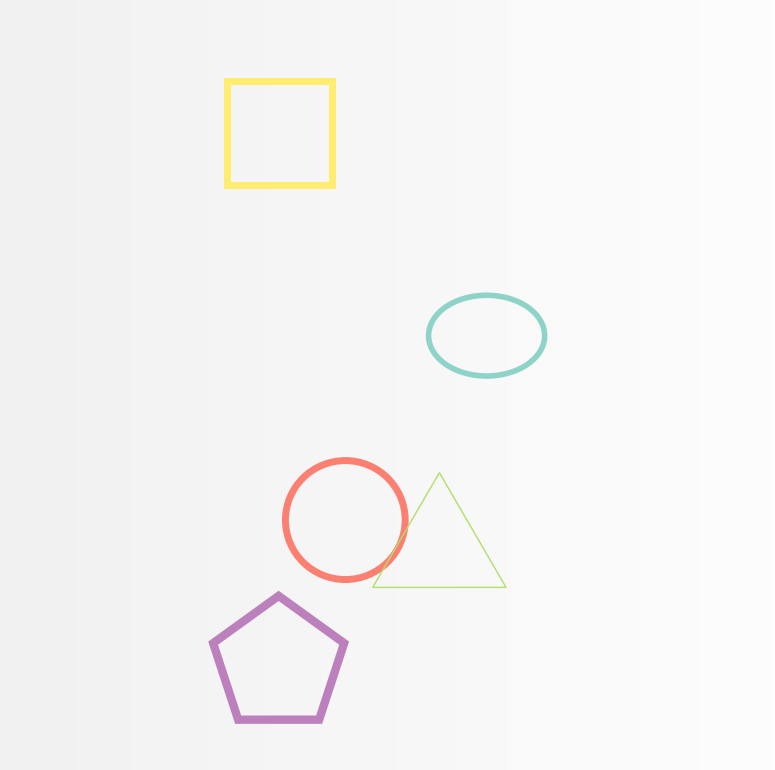[{"shape": "oval", "thickness": 2, "radius": 0.37, "center": [0.628, 0.564]}, {"shape": "circle", "thickness": 2.5, "radius": 0.39, "center": [0.446, 0.325]}, {"shape": "triangle", "thickness": 0.5, "radius": 0.5, "center": [0.567, 0.287]}, {"shape": "pentagon", "thickness": 3, "radius": 0.44, "center": [0.36, 0.137]}, {"shape": "square", "thickness": 2.5, "radius": 0.34, "center": [0.361, 0.827]}]